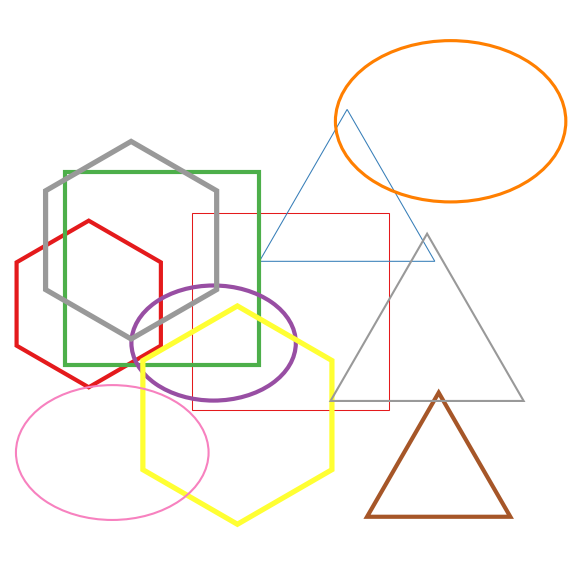[{"shape": "hexagon", "thickness": 2, "radius": 0.72, "center": [0.154, 0.473]}, {"shape": "square", "thickness": 0.5, "radius": 0.85, "center": [0.503, 0.46]}, {"shape": "triangle", "thickness": 0.5, "radius": 0.88, "center": [0.601, 0.634]}, {"shape": "square", "thickness": 2, "radius": 0.84, "center": [0.28, 0.534]}, {"shape": "oval", "thickness": 2, "radius": 0.71, "center": [0.37, 0.405]}, {"shape": "oval", "thickness": 1.5, "radius": 1.0, "center": [0.78, 0.789]}, {"shape": "hexagon", "thickness": 2.5, "radius": 0.95, "center": [0.411, 0.28]}, {"shape": "triangle", "thickness": 2, "radius": 0.72, "center": [0.76, 0.176]}, {"shape": "oval", "thickness": 1, "radius": 0.83, "center": [0.194, 0.216]}, {"shape": "triangle", "thickness": 1, "radius": 0.97, "center": [0.74, 0.401]}, {"shape": "hexagon", "thickness": 2.5, "radius": 0.86, "center": [0.227, 0.583]}]